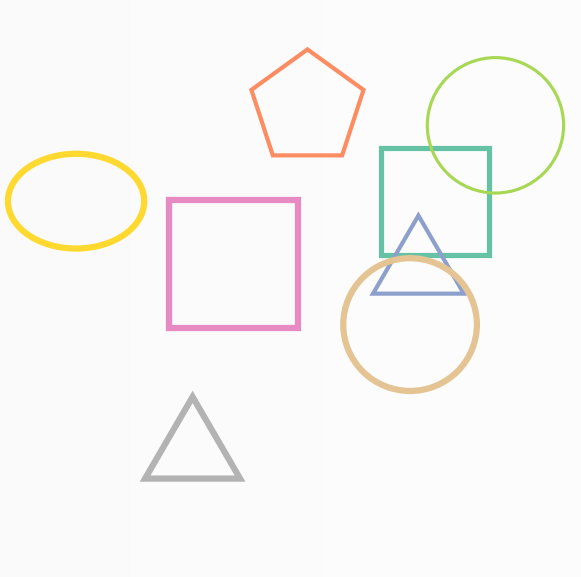[{"shape": "square", "thickness": 2.5, "radius": 0.46, "center": [0.749, 0.65]}, {"shape": "pentagon", "thickness": 2, "radius": 0.51, "center": [0.529, 0.812]}, {"shape": "triangle", "thickness": 2, "radius": 0.45, "center": [0.72, 0.536]}, {"shape": "square", "thickness": 3, "radius": 0.56, "center": [0.402, 0.542]}, {"shape": "circle", "thickness": 1.5, "radius": 0.59, "center": [0.852, 0.782]}, {"shape": "oval", "thickness": 3, "radius": 0.59, "center": [0.131, 0.651]}, {"shape": "circle", "thickness": 3, "radius": 0.57, "center": [0.705, 0.437]}, {"shape": "triangle", "thickness": 3, "radius": 0.47, "center": [0.331, 0.218]}]